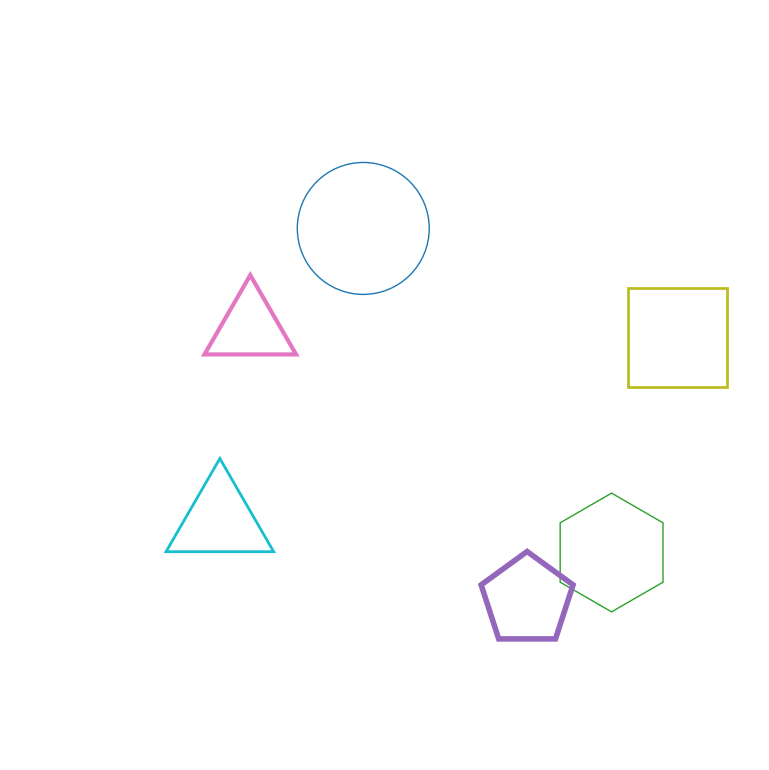[{"shape": "circle", "thickness": 0.5, "radius": 0.43, "center": [0.472, 0.703]}, {"shape": "hexagon", "thickness": 0.5, "radius": 0.39, "center": [0.794, 0.282]}, {"shape": "pentagon", "thickness": 2, "radius": 0.31, "center": [0.685, 0.221]}, {"shape": "triangle", "thickness": 1.5, "radius": 0.34, "center": [0.325, 0.574]}, {"shape": "square", "thickness": 1, "radius": 0.32, "center": [0.88, 0.562]}, {"shape": "triangle", "thickness": 1, "radius": 0.4, "center": [0.286, 0.324]}]